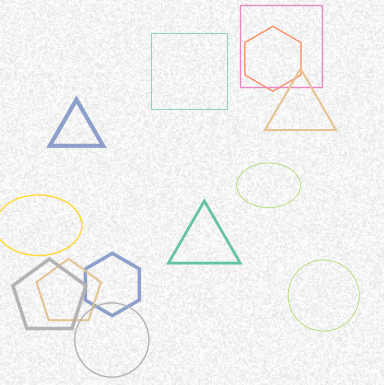[{"shape": "triangle", "thickness": 2, "radius": 0.54, "center": [0.531, 0.37]}, {"shape": "square", "thickness": 0.5, "radius": 0.49, "center": [0.492, 0.816]}, {"shape": "hexagon", "thickness": 1, "radius": 0.42, "center": [0.709, 0.847]}, {"shape": "triangle", "thickness": 3, "radius": 0.4, "center": [0.199, 0.661]}, {"shape": "hexagon", "thickness": 2.5, "radius": 0.4, "center": [0.292, 0.261]}, {"shape": "square", "thickness": 1, "radius": 0.53, "center": [0.73, 0.881]}, {"shape": "circle", "thickness": 0.5, "radius": 0.46, "center": [0.841, 0.232]}, {"shape": "oval", "thickness": 0.5, "radius": 0.41, "center": [0.698, 0.519]}, {"shape": "oval", "thickness": 1, "radius": 0.56, "center": [0.1, 0.415]}, {"shape": "pentagon", "thickness": 1.5, "radius": 0.44, "center": [0.178, 0.24]}, {"shape": "triangle", "thickness": 1.5, "radius": 0.53, "center": [0.781, 0.716]}, {"shape": "circle", "thickness": 1, "radius": 0.48, "center": [0.29, 0.117]}, {"shape": "pentagon", "thickness": 2.5, "radius": 0.5, "center": [0.128, 0.227]}]